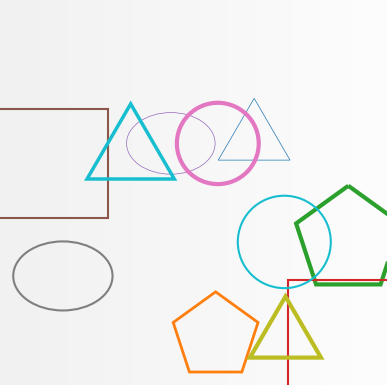[{"shape": "triangle", "thickness": 0.5, "radius": 0.53, "center": [0.656, 0.638]}, {"shape": "pentagon", "thickness": 2, "radius": 0.58, "center": [0.556, 0.127]}, {"shape": "pentagon", "thickness": 3, "radius": 0.71, "center": [0.899, 0.376]}, {"shape": "square", "thickness": 1.5, "radius": 0.72, "center": [0.888, 0.128]}, {"shape": "oval", "thickness": 0.5, "radius": 0.57, "center": [0.441, 0.628]}, {"shape": "square", "thickness": 1.5, "radius": 0.71, "center": [0.135, 0.575]}, {"shape": "circle", "thickness": 3, "radius": 0.53, "center": [0.562, 0.627]}, {"shape": "oval", "thickness": 1.5, "radius": 0.64, "center": [0.162, 0.283]}, {"shape": "triangle", "thickness": 3, "radius": 0.53, "center": [0.737, 0.124]}, {"shape": "circle", "thickness": 1.5, "radius": 0.6, "center": [0.734, 0.372]}, {"shape": "triangle", "thickness": 2.5, "radius": 0.65, "center": [0.337, 0.6]}]